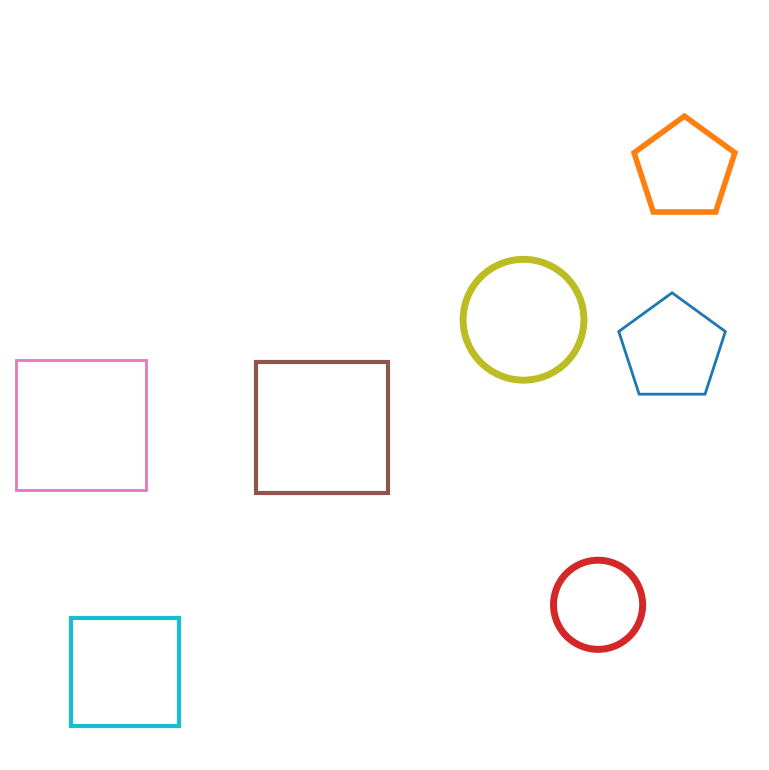[{"shape": "pentagon", "thickness": 1, "radius": 0.36, "center": [0.873, 0.547]}, {"shape": "pentagon", "thickness": 2, "radius": 0.34, "center": [0.889, 0.78]}, {"shape": "circle", "thickness": 2.5, "radius": 0.29, "center": [0.777, 0.215]}, {"shape": "square", "thickness": 1.5, "radius": 0.43, "center": [0.418, 0.445]}, {"shape": "square", "thickness": 1, "radius": 0.42, "center": [0.106, 0.448]}, {"shape": "circle", "thickness": 2.5, "radius": 0.39, "center": [0.68, 0.585]}, {"shape": "square", "thickness": 1.5, "radius": 0.35, "center": [0.162, 0.127]}]